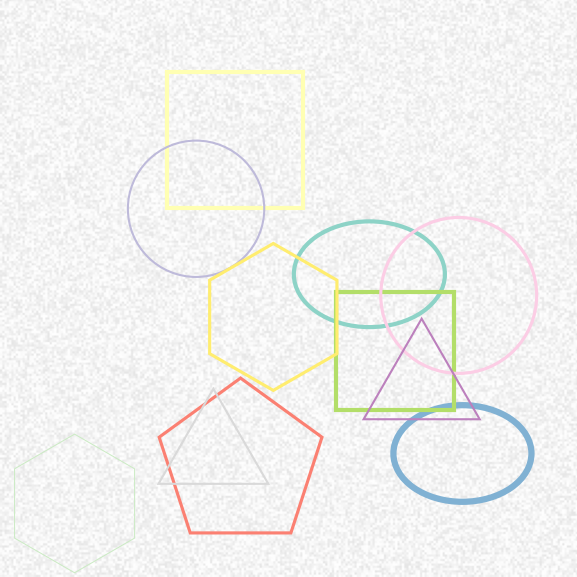[{"shape": "oval", "thickness": 2, "radius": 0.65, "center": [0.64, 0.524]}, {"shape": "square", "thickness": 2, "radius": 0.59, "center": [0.406, 0.757]}, {"shape": "circle", "thickness": 1, "radius": 0.59, "center": [0.34, 0.638]}, {"shape": "pentagon", "thickness": 1.5, "radius": 0.74, "center": [0.417, 0.196]}, {"shape": "oval", "thickness": 3, "radius": 0.6, "center": [0.801, 0.214]}, {"shape": "square", "thickness": 2, "radius": 0.51, "center": [0.684, 0.391]}, {"shape": "circle", "thickness": 1.5, "radius": 0.67, "center": [0.794, 0.488]}, {"shape": "triangle", "thickness": 1, "radius": 0.55, "center": [0.369, 0.216]}, {"shape": "triangle", "thickness": 1, "radius": 0.58, "center": [0.73, 0.331]}, {"shape": "hexagon", "thickness": 0.5, "radius": 0.6, "center": [0.129, 0.127]}, {"shape": "hexagon", "thickness": 1.5, "radius": 0.64, "center": [0.473, 0.45]}]